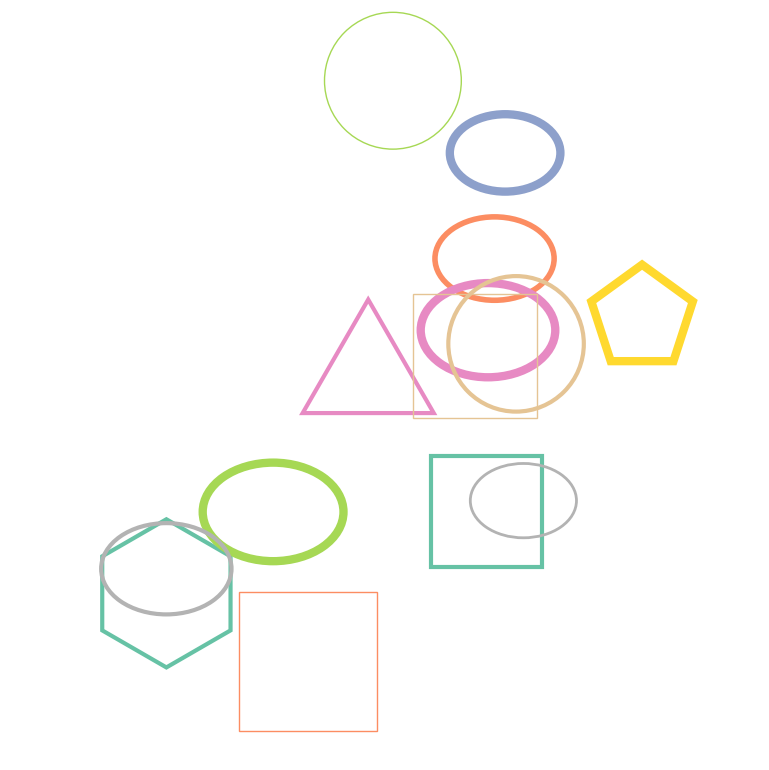[{"shape": "hexagon", "thickness": 1.5, "radius": 0.48, "center": [0.216, 0.229]}, {"shape": "square", "thickness": 1.5, "radius": 0.36, "center": [0.632, 0.335]}, {"shape": "square", "thickness": 0.5, "radius": 0.45, "center": [0.4, 0.141]}, {"shape": "oval", "thickness": 2, "radius": 0.39, "center": [0.642, 0.664]}, {"shape": "oval", "thickness": 3, "radius": 0.36, "center": [0.656, 0.801]}, {"shape": "oval", "thickness": 3, "radius": 0.44, "center": [0.634, 0.571]}, {"shape": "triangle", "thickness": 1.5, "radius": 0.49, "center": [0.478, 0.513]}, {"shape": "oval", "thickness": 3, "radius": 0.46, "center": [0.355, 0.335]}, {"shape": "circle", "thickness": 0.5, "radius": 0.44, "center": [0.51, 0.895]}, {"shape": "pentagon", "thickness": 3, "radius": 0.35, "center": [0.834, 0.587]}, {"shape": "square", "thickness": 0.5, "radius": 0.4, "center": [0.617, 0.538]}, {"shape": "circle", "thickness": 1.5, "radius": 0.44, "center": [0.67, 0.553]}, {"shape": "oval", "thickness": 1.5, "radius": 0.42, "center": [0.216, 0.261]}, {"shape": "oval", "thickness": 1, "radius": 0.34, "center": [0.68, 0.35]}]